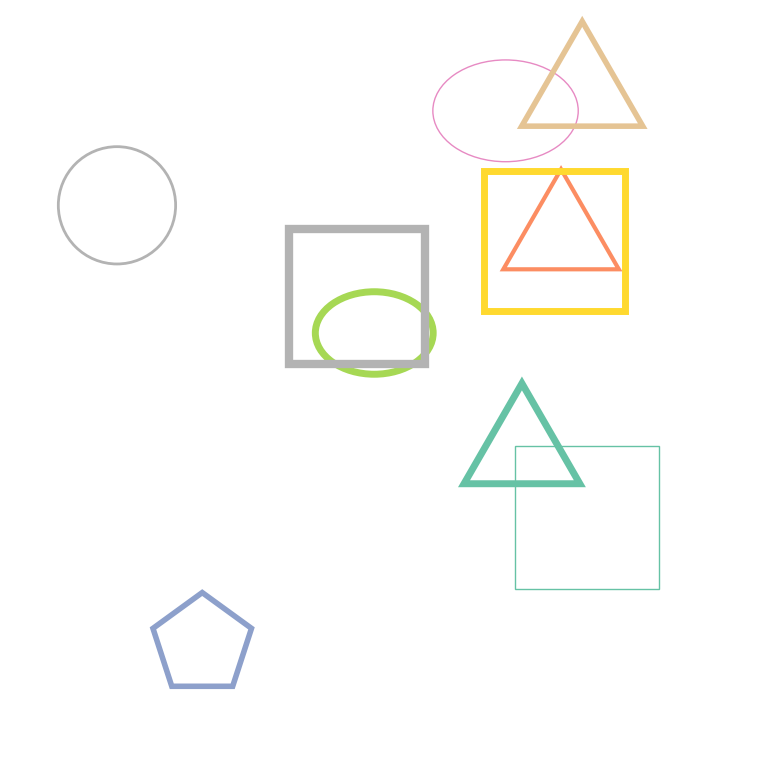[{"shape": "square", "thickness": 0.5, "radius": 0.47, "center": [0.762, 0.328]}, {"shape": "triangle", "thickness": 2.5, "radius": 0.43, "center": [0.678, 0.415]}, {"shape": "triangle", "thickness": 1.5, "radius": 0.43, "center": [0.729, 0.694]}, {"shape": "pentagon", "thickness": 2, "radius": 0.34, "center": [0.263, 0.163]}, {"shape": "oval", "thickness": 0.5, "radius": 0.47, "center": [0.657, 0.856]}, {"shape": "oval", "thickness": 2.5, "radius": 0.38, "center": [0.486, 0.568]}, {"shape": "square", "thickness": 2.5, "radius": 0.46, "center": [0.72, 0.687]}, {"shape": "triangle", "thickness": 2, "radius": 0.45, "center": [0.756, 0.882]}, {"shape": "square", "thickness": 3, "radius": 0.44, "center": [0.464, 0.615]}, {"shape": "circle", "thickness": 1, "radius": 0.38, "center": [0.152, 0.733]}]